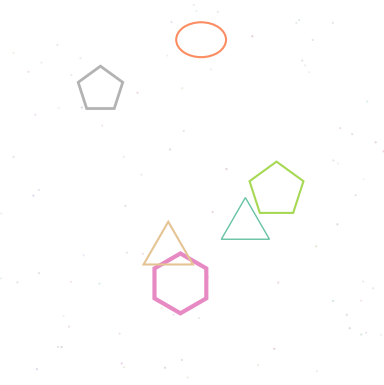[{"shape": "triangle", "thickness": 1, "radius": 0.36, "center": [0.637, 0.415]}, {"shape": "oval", "thickness": 1.5, "radius": 0.32, "center": [0.522, 0.897]}, {"shape": "hexagon", "thickness": 3, "radius": 0.39, "center": [0.469, 0.264]}, {"shape": "pentagon", "thickness": 1.5, "radius": 0.37, "center": [0.718, 0.507]}, {"shape": "triangle", "thickness": 1.5, "radius": 0.37, "center": [0.437, 0.35]}, {"shape": "pentagon", "thickness": 2, "radius": 0.3, "center": [0.261, 0.767]}]